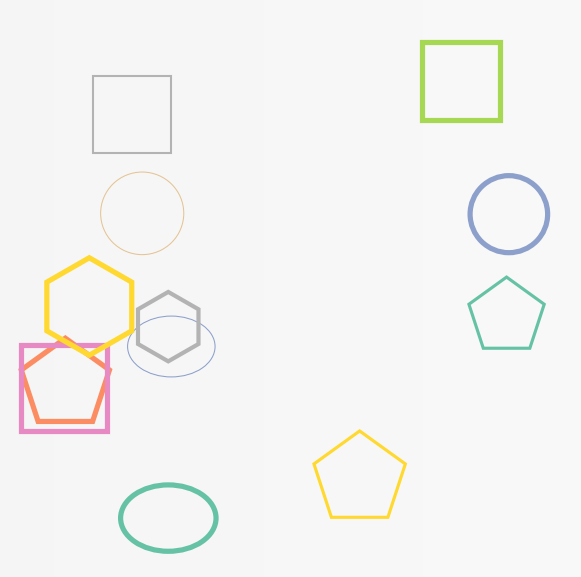[{"shape": "pentagon", "thickness": 1.5, "radius": 0.34, "center": [0.872, 0.451]}, {"shape": "oval", "thickness": 2.5, "radius": 0.41, "center": [0.29, 0.102]}, {"shape": "pentagon", "thickness": 2.5, "radius": 0.4, "center": [0.112, 0.334]}, {"shape": "circle", "thickness": 2.5, "radius": 0.33, "center": [0.875, 0.628]}, {"shape": "oval", "thickness": 0.5, "radius": 0.38, "center": [0.295, 0.399]}, {"shape": "square", "thickness": 2.5, "radius": 0.37, "center": [0.11, 0.327]}, {"shape": "square", "thickness": 2.5, "radius": 0.33, "center": [0.793, 0.859]}, {"shape": "pentagon", "thickness": 1.5, "radius": 0.41, "center": [0.619, 0.17]}, {"shape": "hexagon", "thickness": 2.5, "radius": 0.42, "center": [0.154, 0.468]}, {"shape": "circle", "thickness": 0.5, "radius": 0.36, "center": [0.245, 0.63]}, {"shape": "hexagon", "thickness": 2, "radius": 0.3, "center": [0.289, 0.434]}, {"shape": "square", "thickness": 1, "radius": 0.33, "center": [0.227, 0.801]}]